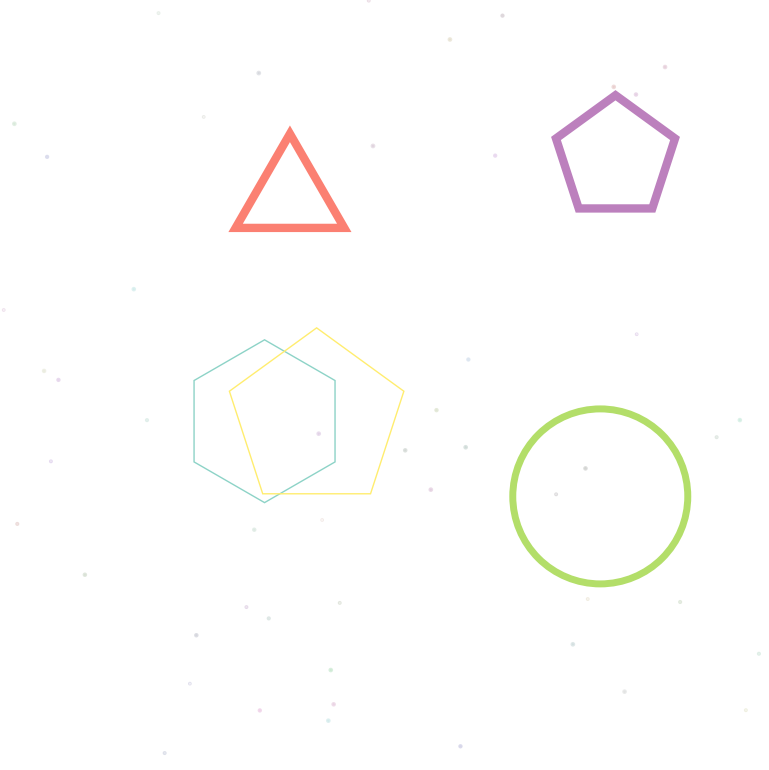[{"shape": "hexagon", "thickness": 0.5, "radius": 0.53, "center": [0.344, 0.453]}, {"shape": "triangle", "thickness": 3, "radius": 0.41, "center": [0.377, 0.745]}, {"shape": "circle", "thickness": 2.5, "radius": 0.57, "center": [0.78, 0.355]}, {"shape": "pentagon", "thickness": 3, "radius": 0.41, "center": [0.799, 0.795]}, {"shape": "pentagon", "thickness": 0.5, "radius": 0.6, "center": [0.411, 0.455]}]